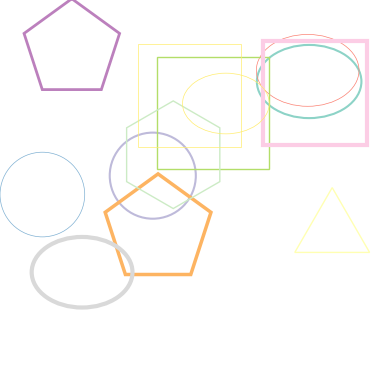[{"shape": "oval", "thickness": 1.5, "radius": 0.68, "center": [0.803, 0.788]}, {"shape": "triangle", "thickness": 1, "radius": 0.56, "center": [0.863, 0.4]}, {"shape": "circle", "thickness": 1.5, "radius": 0.56, "center": [0.397, 0.544]}, {"shape": "oval", "thickness": 0.5, "radius": 0.67, "center": [0.799, 0.817]}, {"shape": "circle", "thickness": 0.5, "radius": 0.55, "center": [0.11, 0.495]}, {"shape": "pentagon", "thickness": 2.5, "radius": 0.72, "center": [0.411, 0.404]}, {"shape": "square", "thickness": 1, "radius": 0.73, "center": [0.554, 0.707]}, {"shape": "square", "thickness": 3, "radius": 0.67, "center": [0.817, 0.758]}, {"shape": "oval", "thickness": 3, "radius": 0.65, "center": [0.213, 0.293]}, {"shape": "pentagon", "thickness": 2, "radius": 0.65, "center": [0.187, 0.873]}, {"shape": "hexagon", "thickness": 1, "radius": 0.7, "center": [0.45, 0.598]}, {"shape": "square", "thickness": 0.5, "radius": 0.67, "center": [0.493, 0.752]}, {"shape": "oval", "thickness": 0.5, "radius": 0.56, "center": [0.587, 0.731]}]